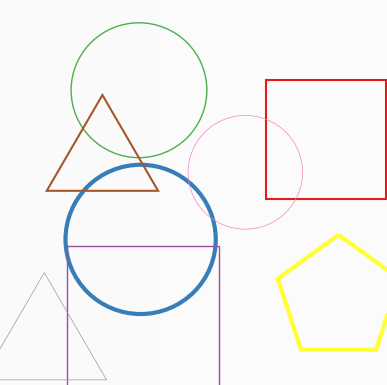[{"shape": "square", "thickness": 1.5, "radius": 0.78, "center": [0.842, 0.638]}, {"shape": "circle", "thickness": 3, "radius": 0.97, "center": [0.363, 0.378]}, {"shape": "circle", "thickness": 1, "radius": 0.88, "center": [0.359, 0.766]}, {"shape": "square", "thickness": 1, "radius": 0.98, "center": [0.369, 0.166]}, {"shape": "pentagon", "thickness": 3, "radius": 0.82, "center": [0.874, 0.225]}, {"shape": "triangle", "thickness": 1.5, "radius": 0.83, "center": [0.264, 0.587]}, {"shape": "circle", "thickness": 0.5, "radius": 0.74, "center": [0.633, 0.552]}, {"shape": "triangle", "thickness": 0.5, "radius": 0.93, "center": [0.114, 0.106]}]